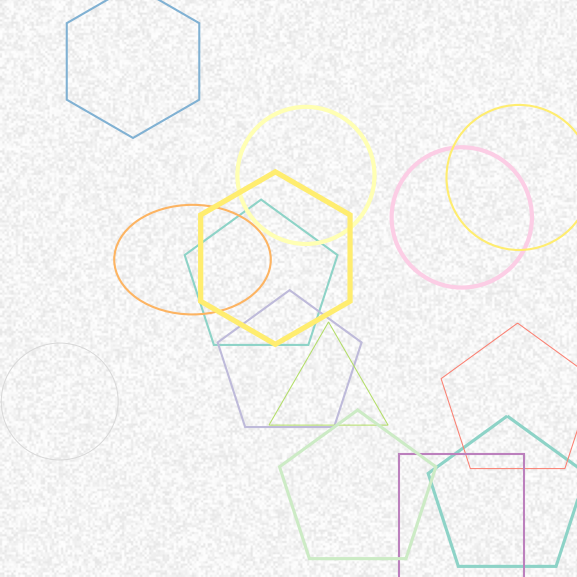[{"shape": "pentagon", "thickness": 1.5, "radius": 0.72, "center": [0.878, 0.135]}, {"shape": "pentagon", "thickness": 1, "radius": 0.7, "center": [0.452, 0.514]}, {"shape": "circle", "thickness": 2, "radius": 0.59, "center": [0.53, 0.695]}, {"shape": "pentagon", "thickness": 1, "radius": 0.66, "center": [0.501, 0.366]}, {"shape": "pentagon", "thickness": 0.5, "radius": 0.7, "center": [0.896, 0.3]}, {"shape": "hexagon", "thickness": 1, "radius": 0.66, "center": [0.23, 0.893]}, {"shape": "oval", "thickness": 1, "radius": 0.68, "center": [0.333, 0.55]}, {"shape": "triangle", "thickness": 0.5, "radius": 0.6, "center": [0.569, 0.323]}, {"shape": "circle", "thickness": 2, "radius": 0.61, "center": [0.8, 0.623]}, {"shape": "circle", "thickness": 0.5, "radius": 0.51, "center": [0.103, 0.304]}, {"shape": "square", "thickness": 1, "radius": 0.54, "center": [0.799, 0.105]}, {"shape": "pentagon", "thickness": 1.5, "radius": 0.71, "center": [0.619, 0.147]}, {"shape": "hexagon", "thickness": 2.5, "radius": 0.75, "center": [0.477, 0.552]}, {"shape": "circle", "thickness": 1, "radius": 0.63, "center": [0.899, 0.692]}]